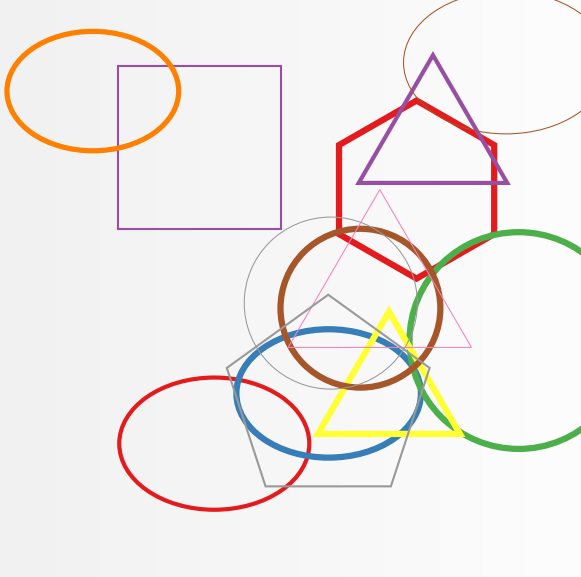[{"shape": "hexagon", "thickness": 3, "radius": 0.77, "center": [0.717, 0.671]}, {"shape": "oval", "thickness": 2, "radius": 0.82, "center": [0.369, 0.231]}, {"shape": "oval", "thickness": 3, "radius": 0.79, "center": [0.565, 0.318]}, {"shape": "circle", "thickness": 3, "radius": 0.94, "center": [0.892, 0.409]}, {"shape": "square", "thickness": 1, "radius": 0.7, "center": [0.343, 0.744]}, {"shape": "triangle", "thickness": 2, "radius": 0.74, "center": [0.745, 0.756]}, {"shape": "oval", "thickness": 2.5, "radius": 0.74, "center": [0.16, 0.841]}, {"shape": "triangle", "thickness": 3, "radius": 0.71, "center": [0.669, 0.318]}, {"shape": "circle", "thickness": 3, "radius": 0.69, "center": [0.62, 0.465]}, {"shape": "oval", "thickness": 0.5, "radius": 0.88, "center": [0.871, 0.891]}, {"shape": "triangle", "thickness": 0.5, "radius": 0.91, "center": [0.653, 0.489]}, {"shape": "pentagon", "thickness": 1, "radius": 0.92, "center": [0.565, 0.305]}, {"shape": "circle", "thickness": 0.5, "radius": 0.74, "center": [0.569, 0.474]}]